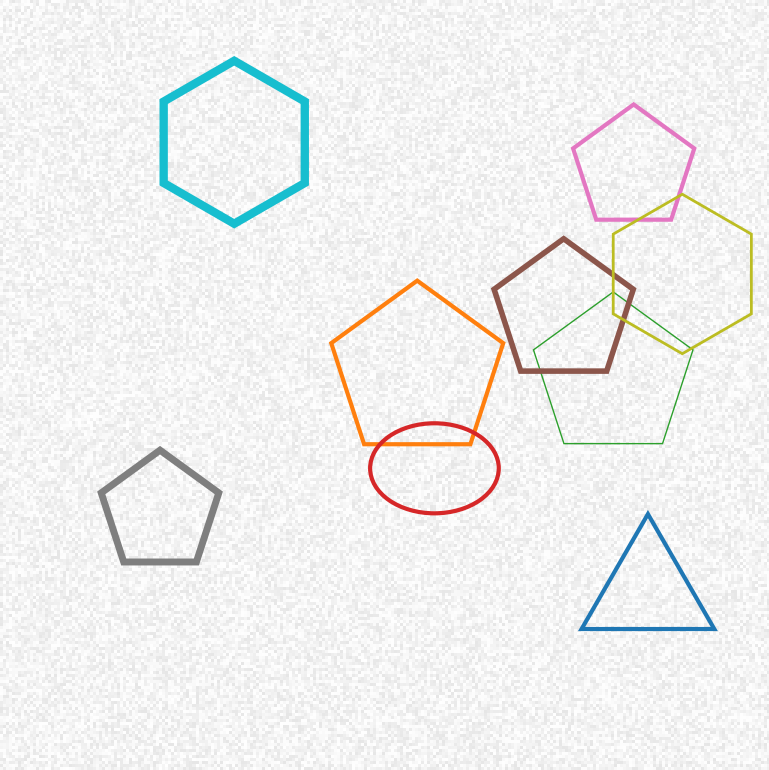[{"shape": "triangle", "thickness": 1.5, "radius": 0.5, "center": [0.841, 0.233]}, {"shape": "pentagon", "thickness": 1.5, "radius": 0.59, "center": [0.542, 0.518]}, {"shape": "pentagon", "thickness": 0.5, "radius": 0.54, "center": [0.796, 0.512]}, {"shape": "oval", "thickness": 1.5, "radius": 0.42, "center": [0.564, 0.392]}, {"shape": "pentagon", "thickness": 2, "radius": 0.48, "center": [0.732, 0.595]}, {"shape": "pentagon", "thickness": 1.5, "radius": 0.41, "center": [0.823, 0.782]}, {"shape": "pentagon", "thickness": 2.5, "radius": 0.4, "center": [0.208, 0.335]}, {"shape": "hexagon", "thickness": 1, "radius": 0.52, "center": [0.886, 0.644]}, {"shape": "hexagon", "thickness": 3, "radius": 0.53, "center": [0.304, 0.815]}]